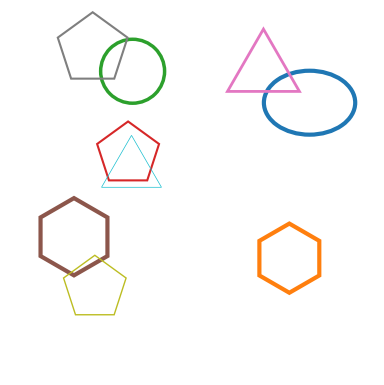[{"shape": "oval", "thickness": 3, "radius": 0.59, "center": [0.804, 0.733]}, {"shape": "hexagon", "thickness": 3, "radius": 0.45, "center": [0.752, 0.329]}, {"shape": "circle", "thickness": 2.5, "radius": 0.42, "center": [0.344, 0.815]}, {"shape": "pentagon", "thickness": 1.5, "radius": 0.42, "center": [0.333, 0.6]}, {"shape": "hexagon", "thickness": 3, "radius": 0.5, "center": [0.192, 0.385]}, {"shape": "triangle", "thickness": 2, "radius": 0.54, "center": [0.684, 0.817]}, {"shape": "pentagon", "thickness": 1.5, "radius": 0.48, "center": [0.241, 0.873]}, {"shape": "pentagon", "thickness": 1, "radius": 0.43, "center": [0.246, 0.252]}, {"shape": "triangle", "thickness": 0.5, "radius": 0.45, "center": [0.342, 0.559]}]